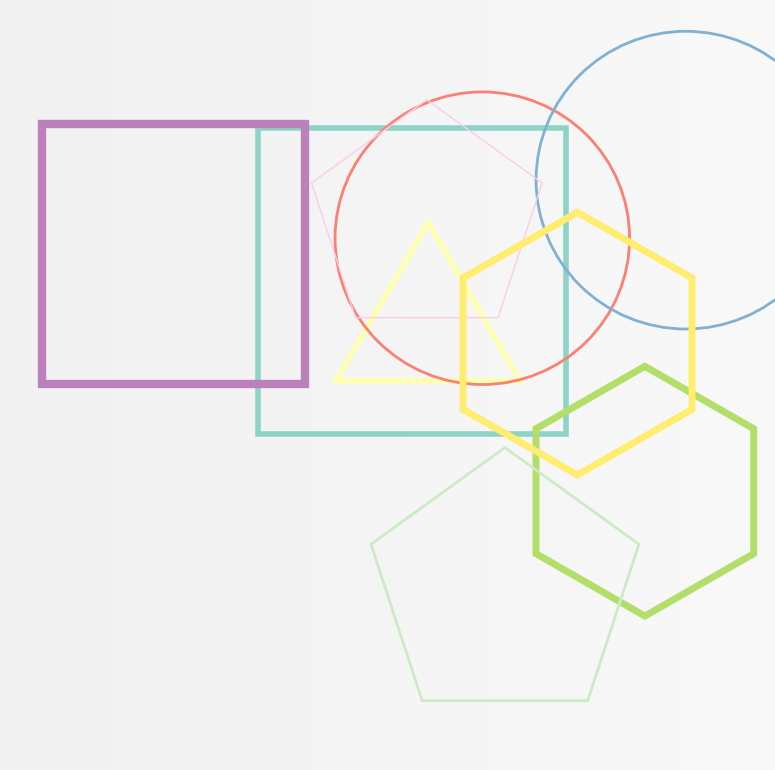[{"shape": "square", "thickness": 2, "radius": 1.0, "center": [0.532, 0.635]}, {"shape": "triangle", "thickness": 2, "radius": 0.69, "center": [0.552, 0.574]}, {"shape": "circle", "thickness": 1, "radius": 0.95, "center": [0.622, 0.691]}, {"shape": "circle", "thickness": 1, "radius": 0.97, "center": [0.885, 0.766]}, {"shape": "hexagon", "thickness": 2.5, "radius": 0.81, "center": [0.832, 0.362]}, {"shape": "pentagon", "thickness": 0.5, "radius": 0.78, "center": [0.551, 0.714]}, {"shape": "square", "thickness": 3, "radius": 0.85, "center": [0.224, 0.67]}, {"shape": "pentagon", "thickness": 1, "radius": 0.91, "center": [0.652, 0.237]}, {"shape": "hexagon", "thickness": 2.5, "radius": 0.85, "center": [0.745, 0.554]}]